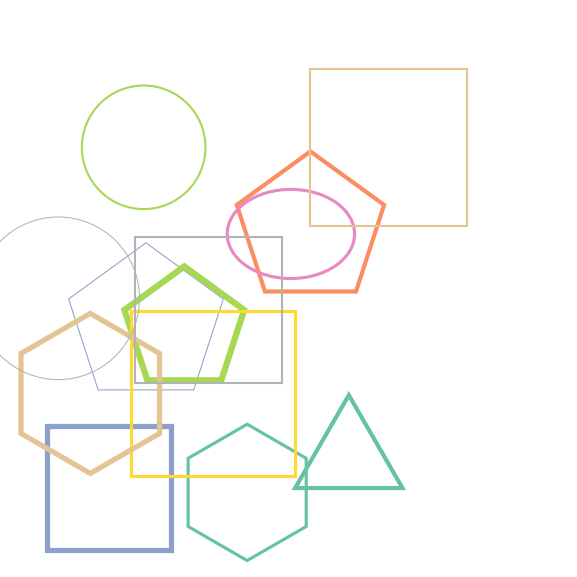[{"shape": "triangle", "thickness": 2, "radius": 0.54, "center": [0.604, 0.208]}, {"shape": "hexagon", "thickness": 1.5, "radius": 0.59, "center": [0.428, 0.146]}, {"shape": "pentagon", "thickness": 2, "radius": 0.67, "center": [0.538, 0.603]}, {"shape": "pentagon", "thickness": 0.5, "radius": 0.7, "center": [0.253, 0.438]}, {"shape": "square", "thickness": 2.5, "radius": 0.54, "center": [0.189, 0.154]}, {"shape": "oval", "thickness": 1.5, "radius": 0.55, "center": [0.504, 0.594]}, {"shape": "circle", "thickness": 1, "radius": 0.54, "center": [0.249, 0.744]}, {"shape": "pentagon", "thickness": 3, "radius": 0.54, "center": [0.319, 0.429]}, {"shape": "square", "thickness": 1.5, "radius": 0.71, "center": [0.369, 0.318]}, {"shape": "square", "thickness": 1, "radius": 0.68, "center": [0.673, 0.744]}, {"shape": "hexagon", "thickness": 2.5, "radius": 0.69, "center": [0.156, 0.318]}, {"shape": "circle", "thickness": 0.5, "radius": 0.7, "center": [0.101, 0.483]}, {"shape": "square", "thickness": 1, "radius": 0.63, "center": [0.361, 0.463]}]